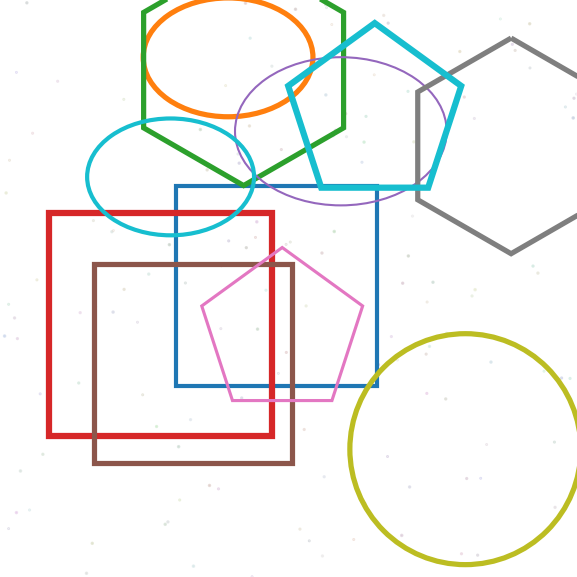[{"shape": "square", "thickness": 2, "radius": 0.87, "center": [0.479, 0.503]}, {"shape": "oval", "thickness": 2.5, "radius": 0.73, "center": [0.395, 0.9]}, {"shape": "hexagon", "thickness": 2.5, "radius": 1.0, "center": [0.422, 0.878]}, {"shape": "square", "thickness": 3, "radius": 0.97, "center": [0.278, 0.437]}, {"shape": "oval", "thickness": 1, "radius": 0.92, "center": [0.59, 0.772]}, {"shape": "square", "thickness": 2.5, "radius": 0.86, "center": [0.334, 0.37]}, {"shape": "pentagon", "thickness": 1.5, "radius": 0.73, "center": [0.489, 0.424]}, {"shape": "hexagon", "thickness": 2.5, "radius": 0.93, "center": [0.885, 0.747]}, {"shape": "circle", "thickness": 2.5, "radius": 1.0, "center": [0.806, 0.221]}, {"shape": "oval", "thickness": 2, "radius": 0.72, "center": [0.295, 0.693]}, {"shape": "pentagon", "thickness": 3, "radius": 0.79, "center": [0.649, 0.802]}]